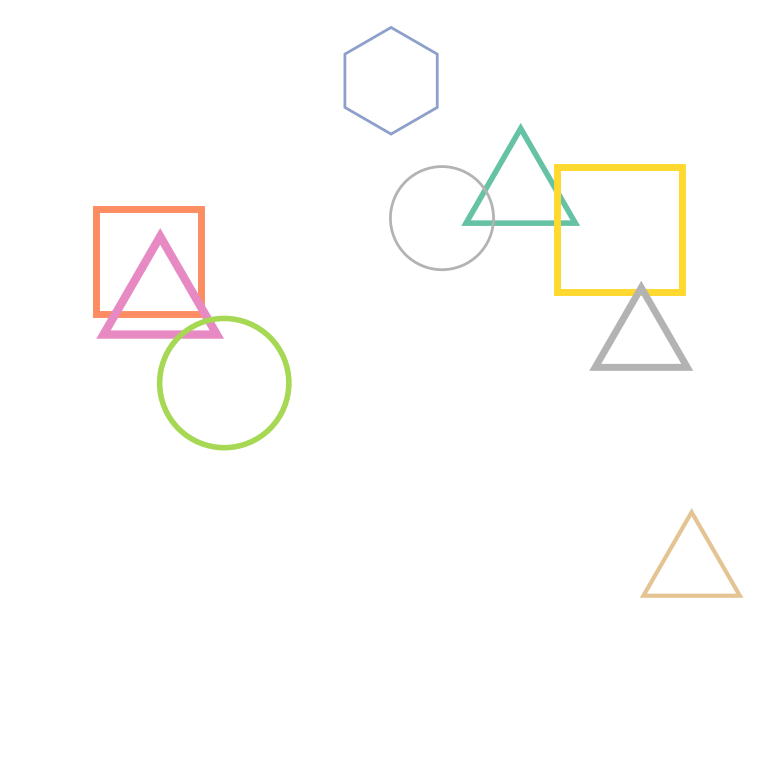[{"shape": "triangle", "thickness": 2, "radius": 0.41, "center": [0.676, 0.751]}, {"shape": "square", "thickness": 2.5, "radius": 0.34, "center": [0.193, 0.661]}, {"shape": "hexagon", "thickness": 1, "radius": 0.35, "center": [0.508, 0.895]}, {"shape": "triangle", "thickness": 3, "radius": 0.42, "center": [0.208, 0.608]}, {"shape": "circle", "thickness": 2, "radius": 0.42, "center": [0.291, 0.503]}, {"shape": "square", "thickness": 2.5, "radius": 0.41, "center": [0.805, 0.702]}, {"shape": "triangle", "thickness": 1.5, "radius": 0.36, "center": [0.898, 0.262]}, {"shape": "circle", "thickness": 1, "radius": 0.33, "center": [0.574, 0.717]}, {"shape": "triangle", "thickness": 2.5, "radius": 0.34, "center": [0.833, 0.557]}]